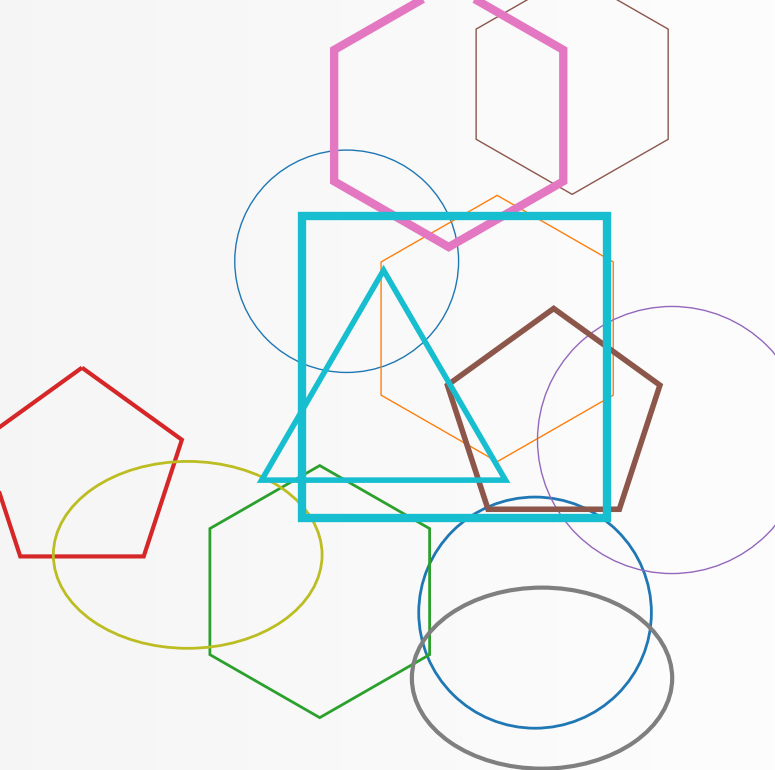[{"shape": "circle", "thickness": 0.5, "radius": 0.72, "center": [0.447, 0.661]}, {"shape": "circle", "thickness": 1, "radius": 0.75, "center": [0.69, 0.204]}, {"shape": "hexagon", "thickness": 0.5, "radius": 0.86, "center": [0.642, 0.573]}, {"shape": "hexagon", "thickness": 1, "radius": 0.82, "center": [0.413, 0.232]}, {"shape": "pentagon", "thickness": 1.5, "radius": 0.68, "center": [0.106, 0.387]}, {"shape": "circle", "thickness": 0.5, "radius": 0.87, "center": [0.867, 0.429]}, {"shape": "pentagon", "thickness": 2, "radius": 0.72, "center": [0.714, 0.455]}, {"shape": "hexagon", "thickness": 0.5, "radius": 0.72, "center": [0.738, 0.891]}, {"shape": "hexagon", "thickness": 3, "radius": 0.85, "center": [0.579, 0.85]}, {"shape": "oval", "thickness": 1.5, "radius": 0.84, "center": [0.699, 0.119]}, {"shape": "oval", "thickness": 1, "radius": 0.87, "center": [0.242, 0.279]}, {"shape": "triangle", "thickness": 2, "radius": 0.91, "center": [0.495, 0.467]}, {"shape": "square", "thickness": 3, "radius": 0.98, "center": [0.586, 0.524]}]